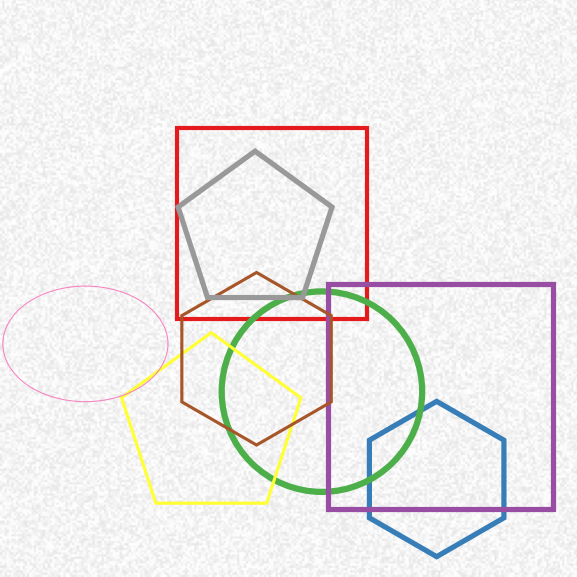[{"shape": "square", "thickness": 2, "radius": 0.82, "center": [0.47, 0.612]}, {"shape": "hexagon", "thickness": 2.5, "radius": 0.67, "center": [0.756, 0.17]}, {"shape": "circle", "thickness": 3, "radius": 0.87, "center": [0.557, 0.321]}, {"shape": "square", "thickness": 2.5, "radius": 0.98, "center": [0.763, 0.313]}, {"shape": "pentagon", "thickness": 1.5, "radius": 0.82, "center": [0.366, 0.26]}, {"shape": "hexagon", "thickness": 1.5, "radius": 0.75, "center": [0.444, 0.378]}, {"shape": "oval", "thickness": 0.5, "radius": 0.71, "center": [0.148, 0.404]}, {"shape": "pentagon", "thickness": 2.5, "radius": 0.7, "center": [0.442, 0.597]}]